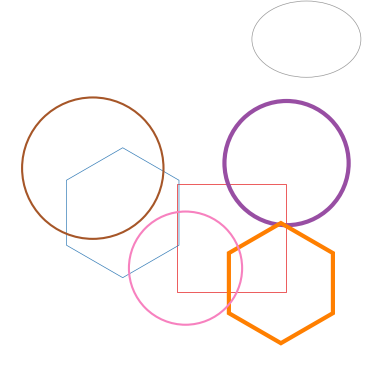[{"shape": "square", "thickness": 0.5, "radius": 0.71, "center": [0.601, 0.382]}, {"shape": "hexagon", "thickness": 0.5, "radius": 0.84, "center": [0.319, 0.447]}, {"shape": "circle", "thickness": 3, "radius": 0.81, "center": [0.744, 0.576]}, {"shape": "hexagon", "thickness": 3, "radius": 0.78, "center": [0.73, 0.265]}, {"shape": "circle", "thickness": 1.5, "radius": 0.92, "center": [0.241, 0.563]}, {"shape": "circle", "thickness": 1.5, "radius": 0.74, "center": [0.482, 0.304]}, {"shape": "oval", "thickness": 0.5, "radius": 0.71, "center": [0.796, 0.898]}]